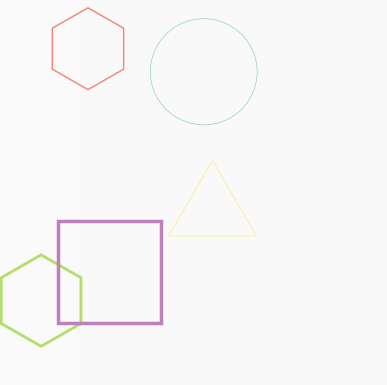[{"shape": "circle", "thickness": 0.5, "radius": 0.69, "center": [0.526, 0.814]}, {"shape": "hexagon", "thickness": 1, "radius": 0.53, "center": [0.227, 0.874]}, {"shape": "hexagon", "thickness": 2, "radius": 0.59, "center": [0.106, 0.219]}, {"shape": "square", "thickness": 2.5, "radius": 0.66, "center": [0.282, 0.293]}, {"shape": "triangle", "thickness": 0.5, "radius": 0.65, "center": [0.548, 0.452]}]